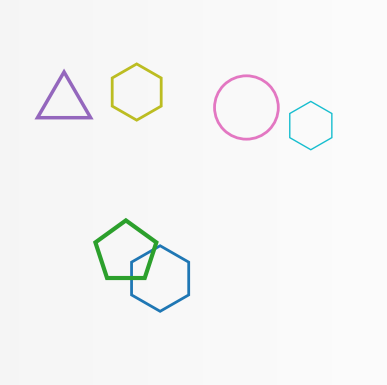[{"shape": "hexagon", "thickness": 2, "radius": 0.43, "center": [0.413, 0.277]}, {"shape": "pentagon", "thickness": 3, "radius": 0.41, "center": [0.325, 0.345]}, {"shape": "triangle", "thickness": 2.5, "radius": 0.4, "center": [0.165, 0.734]}, {"shape": "circle", "thickness": 2, "radius": 0.41, "center": [0.636, 0.721]}, {"shape": "hexagon", "thickness": 2, "radius": 0.36, "center": [0.353, 0.761]}, {"shape": "hexagon", "thickness": 1, "radius": 0.31, "center": [0.802, 0.674]}]